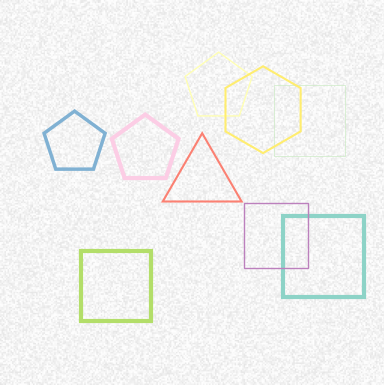[{"shape": "square", "thickness": 3, "radius": 0.53, "center": [0.841, 0.333]}, {"shape": "pentagon", "thickness": 1, "radius": 0.46, "center": [0.568, 0.773]}, {"shape": "triangle", "thickness": 1.5, "radius": 0.59, "center": [0.525, 0.536]}, {"shape": "pentagon", "thickness": 2.5, "radius": 0.42, "center": [0.194, 0.628]}, {"shape": "square", "thickness": 3, "radius": 0.45, "center": [0.302, 0.258]}, {"shape": "pentagon", "thickness": 3, "radius": 0.46, "center": [0.377, 0.611]}, {"shape": "square", "thickness": 1, "radius": 0.42, "center": [0.717, 0.388]}, {"shape": "square", "thickness": 0.5, "radius": 0.46, "center": [0.804, 0.687]}, {"shape": "hexagon", "thickness": 1.5, "radius": 0.56, "center": [0.683, 0.715]}]